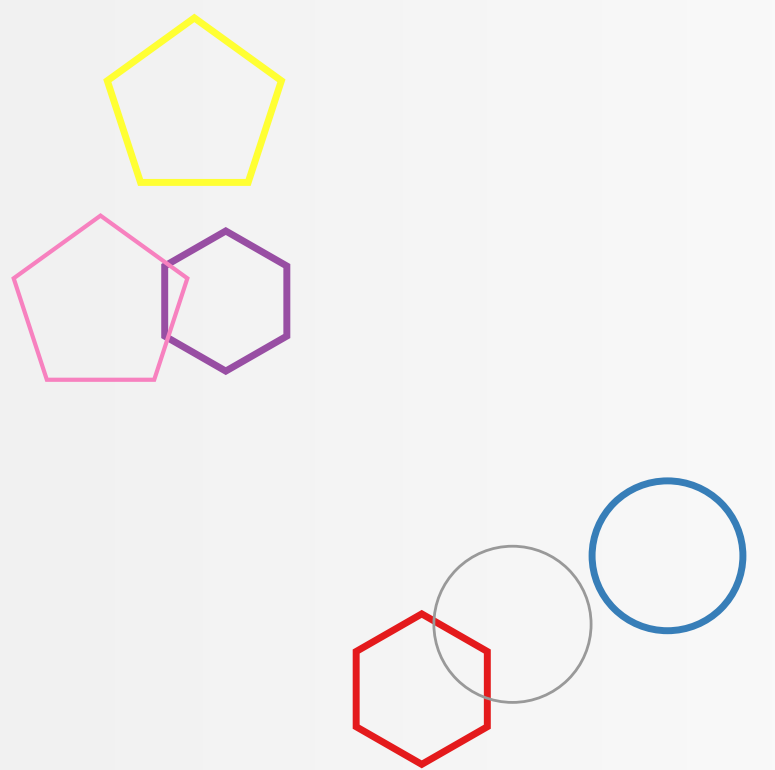[{"shape": "hexagon", "thickness": 2.5, "radius": 0.49, "center": [0.544, 0.105]}, {"shape": "circle", "thickness": 2.5, "radius": 0.49, "center": [0.861, 0.278]}, {"shape": "hexagon", "thickness": 2.5, "radius": 0.45, "center": [0.291, 0.609]}, {"shape": "pentagon", "thickness": 2.5, "radius": 0.59, "center": [0.251, 0.859]}, {"shape": "pentagon", "thickness": 1.5, "radius": 0.59, "center": [0.13, 0.602]}, {"shape": "circle", "thickness": 1, "radius": 0.51, "center": [0.661, 0.189]}]